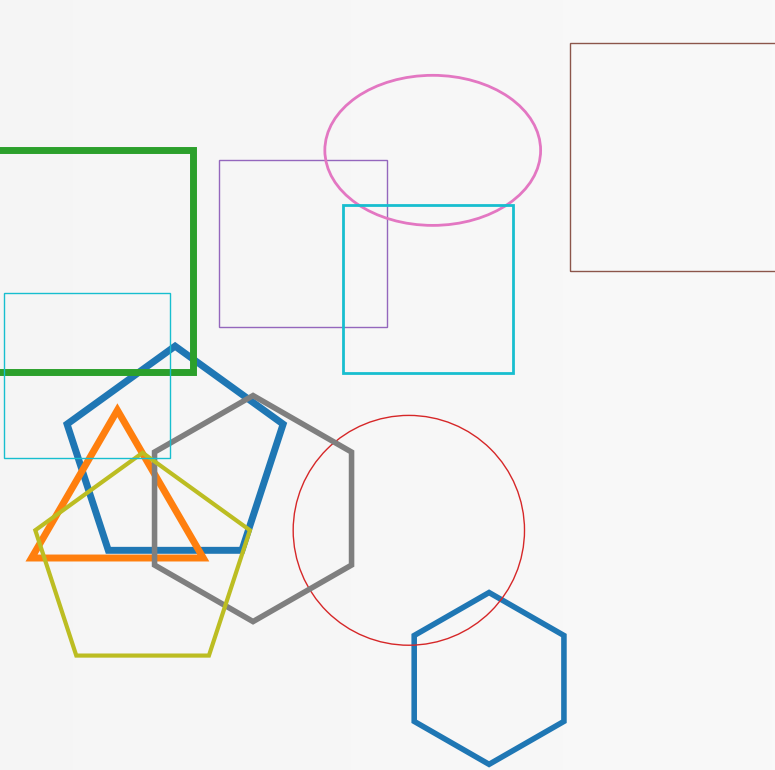[{"shape": "pentagon", "thickness": 2.5, "radius": 0.73, "center": [0.226, 0.404]}, {"shape": "hexagon", "thickness": 2, "radius": 0.56, "center": [0.631, 0.119]}, {"shape": "triangle", "thickness": 2.5, "radius": 0.64, "center": [0.151, 0.339]}, {"shape": "square", "thickness": 2.5, "radius": 0.72, "center": [0.105, 0.661]}, {"shape": "circle", "thickness": 0.5, "radius": 0.75, "center": [0.528, 0.311]}, {"shape": "square", "thickness": 0.5, "radius": 0.54, "center": [0.391, 0.684]}, {"shape": "square", "thickness": 0.5, "radius": 0.74, "center": [0.883, 0.796]}, {"shape": "oval", "thickness": 1, "radius": 0.7, "center": [0.558, 0.805]}, {"shape": "hexagon", "thickness": 2, "radius": 0.73, "center": [0.327, 0.34]}, {"shape": "pentagon", "thickness": 1.5, "radius": 0.73, "center": [0.184, 0.266]}, {"shape": "square", "thickness": 0.5, "radius": 0.53, "center": [0.112, 0.513]}, {"shape": "square", "thickness": 1, "radius": 0.55, "center": [0.552, 0.625]}]